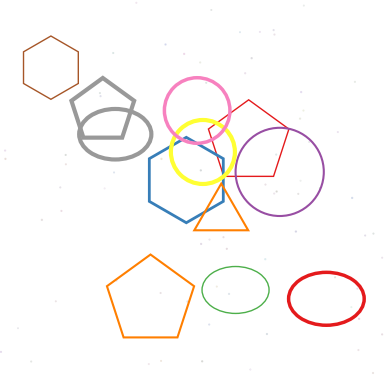[{"shape": "oval", "thickness": 2.5, "radius": 0.49, "center": [0.848, 0.224]}, {"shape": "pentagon", "thickness": 1, "radius": 0.55, "center": [0.646, 0.631]}, {"shape": "hexagon", "thickness": 2, "radius": 0.55, "center": [0.484, 0.532]}, {"shape": "oval", "thickness": 1, "radius": 0.44, "center": [0.612, 0.247]}, {"shape": "circle", "thickness": 1.5, "radius": 0.57, "center": [0.726, 0.554]}, {"shape": "triangle", "thickness": 1.5, "radius": 0.4, "center": [0.575, 0.442]}, {"shape": "pentagon", "thickness": 1.5, "radius": 0.6, "center": [0.391, 0.22]}, {"shape": "circle", "thickness": 3, "radius": 0.42, "center": [0.527, 0.605]}, {"shape": "hexagon", "thickness": 1, "radius": 0.41, "center": [0.132, 0.824]}, {"shape": "circle", "thickness": 2.5, "radius": 0.43, "center": [0.512, 0.713]}, {"shape": "oval", "thickness": 3, "radius": 0.47, "center": [0.299, 0.651]}, {"shape": "pentagon", "thickness": 3, "radius": 0.43, "center": [0.267, 0.712]}]